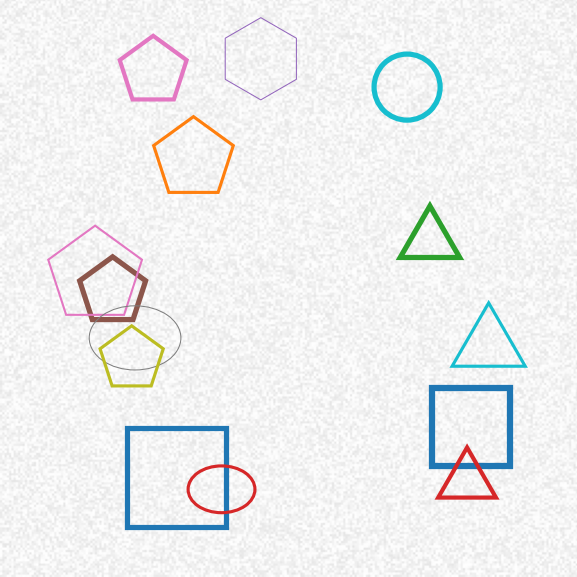[{"shape": "square", "thickness": 2.5, "radius": 0.43, "center": [0.306, 0.172]}, {"shape": "square", "thickness": 3, "radius": 0.34, "center": [0.816, 0.259]}, {"shape": "pentagon", "thickness": 1.5, "radius": 0.36, "center": [0.335, 0.725]}, {"shape": "triangle", "thickness": 2.5, "radius": 0.3, "center": [0.744, 0.583]}, {"shape": "oval", "thickness": 1.5, "radius": 0.29, "center": [0.384, 0.152]}, {"shape": "triangle", "thickness": 2, "radius": 0.29, "center": [0.809, 0.166]}, {"shape": "hexagon", "thickness": 0.5, "radius": 0.36, "center": [0.452, 0.897]}, {"shape": "pentagon", "thickness": 2.5, "radius": 0.3, "center": [0.195, 0.494]}, {"shape": "pentagon", "thickness": 1, "radius": 0.43, "center": [0.165, 0.523]}, {"shape": "pentagon", "thickness": 2, "radius": 0.3, "center": [0.265, 0.876]}, {"shape": "oval", "thickness": 0.5, "radius": 0.4, "center": [0.234, 0.414]}, {"shape": "pentagon", "thickness": 1.5, "radius": 0.29, "center": [0.228, 0.377]}, {"shape": "circle", "thickness": 2.5, "radius": 0.29, "center": [0.705, 0.848]}, {"shape": "triangle", "thickness": 1.5, "radius": 0.37, "center": [0.846, 0.402]}]